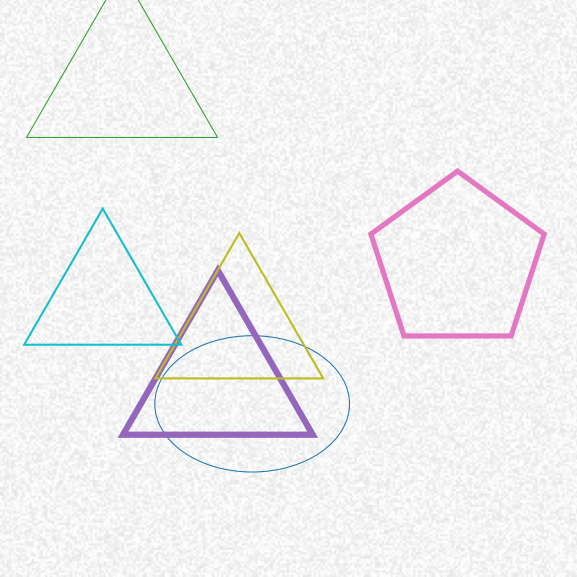[{"shape": "oval", "thickness": 0.5, "radius": 0.84, "center": [0.437, 0.3]}, {"shape": "triangle", "thickness": 0.5, "radius": 0.95, "center": [0.211, 0.857]}, {"shape": "triangle", "thickness": 3, "radius": 0.95, "center": [0.377, 0.341]}, {"shape": "pentagon", "thickness": 2.5, "radius": 0.79, "center": [0.792, 0.545]}, {"shape": "triangle", "thickness": 1, "radius": 0.84, "center": [0.414, 0.428]}, {"shape": "triangle", "thickness": 1, "radius": 0.79, "center": [0.178, 0.481]}]